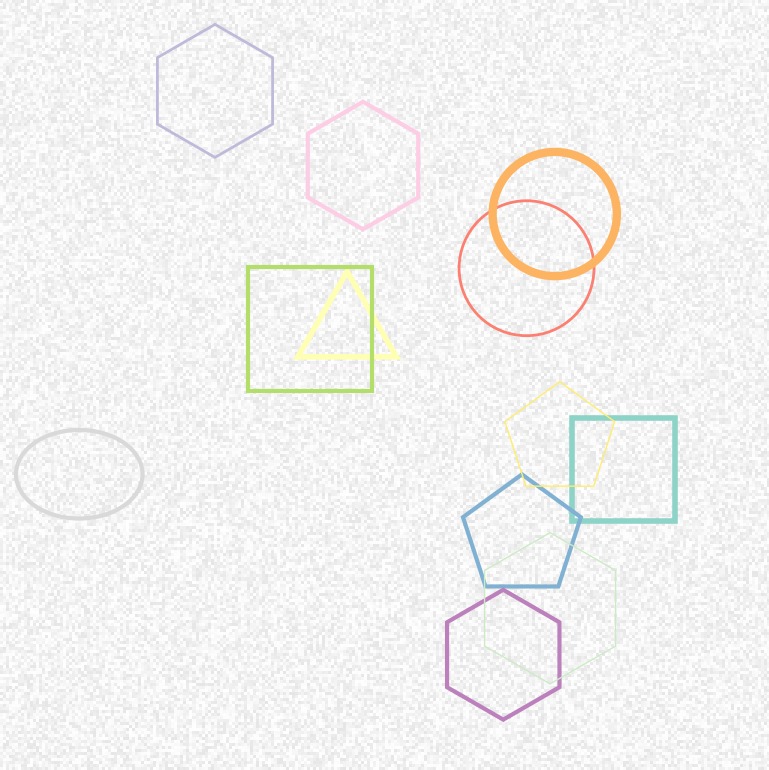[{"shape": "square", "thickness": 2, "radius": 0.33, "center": [0.81, 0.39]}, {"shape": "triangle", "thickness": 2, "radius": 0.37, "center": [0.451, 0.574]}, {"shape": "hexagon", "thickness": 1, "radius": 0.43, "center": [0.279, 0.882]}, {"shape": "circle", "thickness": 1, "radius": 0.44, "center": [0.684, 0.652]}, {"shape": "pentagon", "thickness": 1.5, "radius": 0.4, "center": [0.678, 0.303]}, {"shape": "circle", "thickness": 3, "radius": 0.4, "center": [0.72, 0.722]}, {"shape": "square", "thickness": 1.5, "radius": 0.4, "center": [0.402, 0.573]}, {"shape": "hexagon", "thickness": 1.5, "radius": 0.41, "center": [0.471, 0.785]}, {"shape": "oval", "thickness": 1.5, "radius": 0.41, "center": [0.103, 0.384]}, {"shape": "hexagon", "thickness": 1.5, "radius": 0.42, "center": [0.654, 0.15]}, {"shape": "hexagon", "thickness": 0.5, "radius": 0.49, "center": [0.714, 0.21]}, {"shape": "pentagon", "thickness": 0.5, "radius": 0.37, "center": [0.727, 0.429]}]